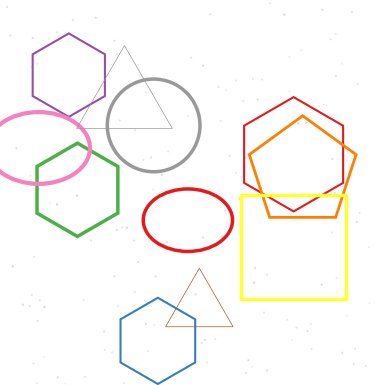[{"shape": "oval", "thickness": 2.5, "radius": 0.58, "center": [0.488, 0.428]}, {"shape": "hexagon", "thickness": 1.5, "radius": 0.74, "center": [0.763, 0.599]}, {"shape": "hexagon", "thickness": 1.5, "radius": 0.56, "center": [0.41, 0.115]}, {"shape": "hexagon", "thickness": 2.5, "radius": 0.61, "center": [0.201, 0.507]}, {"shape": "hexagon", "thickness": 1.5, "radius": 0.54, "center": [0.179, 0.805]}, {"shape": "pentagon", "thickness": 2, "radius": 0.73, "center": [0.786, 0.553]}, {"shape": "square", "thickness": 2.5, "radius": 0.68, "center": [0.762, 0.358]}, {"shape": "triangle", "thickness": 0.5, "radius": 0.51, "center": [0.518, 0.202]}, {"shape": "oval", "thickness": 3, "radius": 0.67, "center": [0.1, 0.616]}, {"shape": "circle", "thickness": 2.5, "radius": 0.6, "center": [0.399, 0.674]}, {"shape": "triangle", "thickness": 0.5, "radius": 0.72, "center": [0.323, 0.738]}]